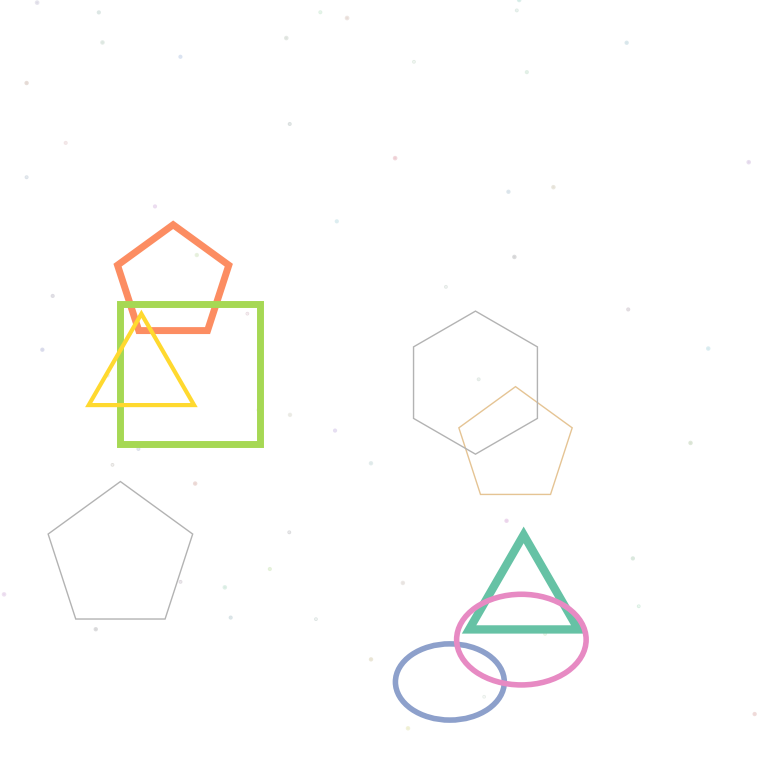[{"shape": "triangle", "thickness": 3, "radius": 0.41, "center": [0.68, 0.223]}, {"shape": "pentagon", "thickness": 2.5, "radius": 0.38, "center": [0.225, 0.632]}, {"shape": "oval", "thickness": 2, "radius": 0.35, "center": [0.584, 0.114]}, {"shape": "oval", "thickness": 2, "radius": 0.42, "center": [0.677, 0.169]}, {"shape": "square", "thickness": 2.5, "radius": 0.46, "center": [0.247, 0.514]}, {"shape": "triangle", "thickness": 1.5, "radius": 0.4, "center": [0.184, 0.513]}, {"shape": "pentagon", "thickness": 0.5, "radius": 0.39, "center": [0.67, 0.42]}, {"shape": "hexagon", "thickness": 0.5, "radius": 0.46, "center": [0.618, 0.503]}, {"shape": "pentagon", "thickness": 0.5, "radius": 0.49, "center": [0.156, 0.276]}]